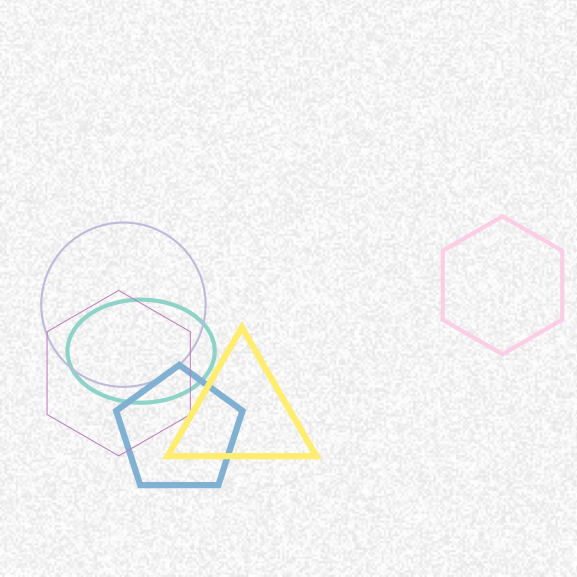[{"shape": "oval", "thickness": 2, "radius": 0.64, "center": [0.244, 0.391]}, {"shape": "circle", "thickness": 1, "radius": 0.71, "center": [0.214, 0.472]}, {"shape": "pentagon", "thickness": 3, "radius": 0.58, "center": [0.311, 0.252]}, {"shape": "hexagon", "thickness": 2, "radius": 0.6, "center": [0.87, 0.505]}, {"shape": "hexagon", "thickness": 0.5, "radius": 0.72, "center": [0.206, 0.353]}, {"shape": "triangle", "thickness": 3, "radius": 0.74, "center": [0.419, 0.284]}]